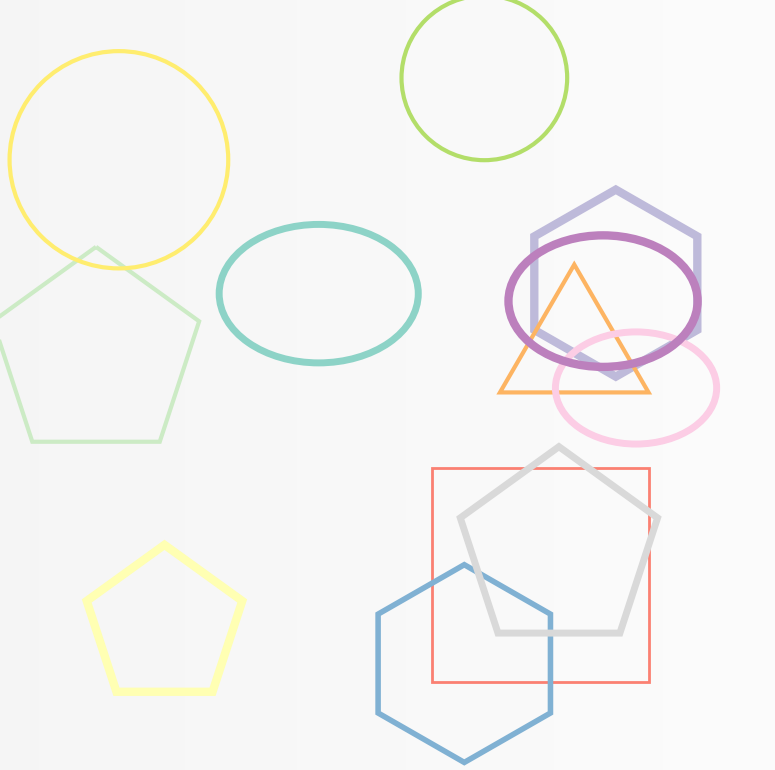[{"shape": "oval", "thickness": 2.5, "radius": 0.64, "center": [0.411, 0.619]}, {"shape": "pentagon", "thickness": 3, "radius": 0.53, "center": [0.212, 0.187]}, {"shape": "hexagon", "thickness": 3, "radius": 0.61, "center": [0.795, 0.632]}, {"shape": "square", "thickness": 1, "radius": 0.7, "center": [0.697, 0.253]}, {"shape": "hexagon", "thickness": 2, "radius": 0.64, "center": [0.599, 0.138]}, {"shape": "triangle", "thickness": 1.5, "radius": 0.55, "center": [0.741, 0.546]}, {"shape": "circle", "thickness": 1.5, "radius": 0.53, "center": [0.625, 0.899]}, {"shape": "oval", "thickness": 2.5, "radius": 0.52, "center": [0.821, 0.496]}, {"shape": "pentagon", "thickness": 2.5, "radius": 0.67, "center": [0.721, 0.286]}, {"shape": "oval", "thickness": 3, "radius": 0.61, "center": [0.778, 0.609]}, {"shape": "pentagon", "thickness": 1.5, "radius": 0.7, "center": [0.124, 0.539]}, {"shape": "circle", "thickness": 1.5, "radius": 0.71, "center": [0.153, 0.793]}]